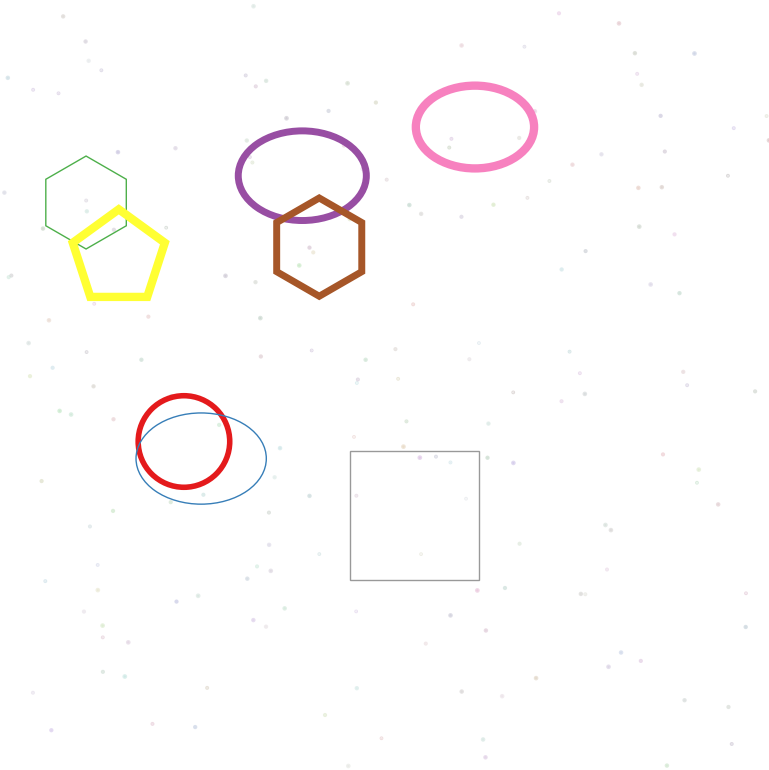[{"shape": "circle", "thickness": 2, "radius": 0.3, "center": [0.239, 0.427]}, {"shape": "oval", "thickness": 0.5, "radius": 0.42, "center": [0.261, 0.404]}, {"shape": "hexagon", "thickness": 0.5, "radius": 0.3, "center": [0.112, 0.737]}, {"shape": "oval", "thickness": 2.5, "radius": 0.42, "center": [0.393, 0.772]}, {"shape": "pentagon", "thickness": 3, "radius": 0.31, "center": [0.154, 0.665]}, {"shape": "hexagon", "thickness": 2.5, "radius": 0.32, "center": [0.415, 0.679]}, {"shape": "oval", "thickness": 3, "radius": 0.38, "center": [0.617, 0.835]}, {"shape": "square", "thickness": 0.5, "radius": 0.42, "center": [0.539, 0.33]}]